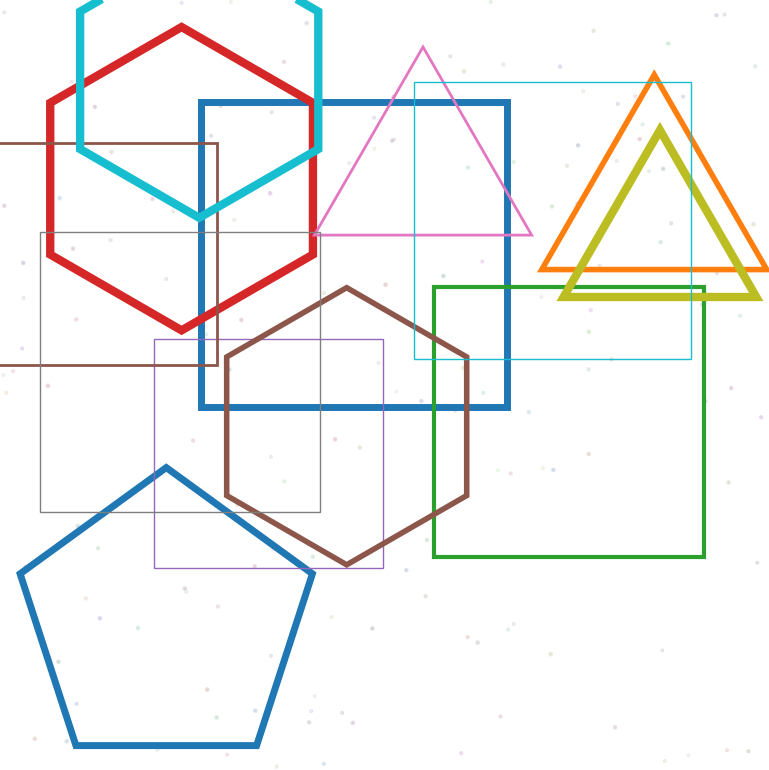[{"shape": "square", "thickness": 2.5, "radius": 0.99, "center": [0.46, 0.669]}, {"shape": "pentagon", "thickness": 2.5, "radius": 1.0, "center": [0.216, 0.193]}, {"shape": "triangle", "thickness": 2, "radius": 0.84, "center": [0.85, 0.734]}, {"shape": "square", "thickness": 1.5, "radius": 0.88, "center": [0.739, 0.452]}, {"shape": "hexagon", "thickness": 3, "radius": 0.98, "center": [0.236, 0.768]}, {"shape": "square", "thickness": 0.5, "radius": 0.74, "center": [0.348, 0.411]}, {"shape": "hexagon", "thickness": 2, "radius": 0.9, "center": [0.45, 0.446]}, {"shape": "square", "thickness": 1, "radius": 0.72, "center": [0.138, 0.67]}, {"shape": "triangle", "thickness": 1, "radius": 0.81, "center": [0.549, 0.776]}, {"shape": "square", "thickness": 0.5, "radius": 0.91, "center": [0.234, 0.517]}, {"shape": "triangle", "thickness": 3, "radius": 0.72, "center": [0.857, 0.687]}, {"shape": "hexagon", "thickness": 3, "radius": 0.89, "center": [0.259, 0.896]}, {"shape": "square", "thickness": 0.5, "radius": 0.9, "center": [0.717, 0.714]}]